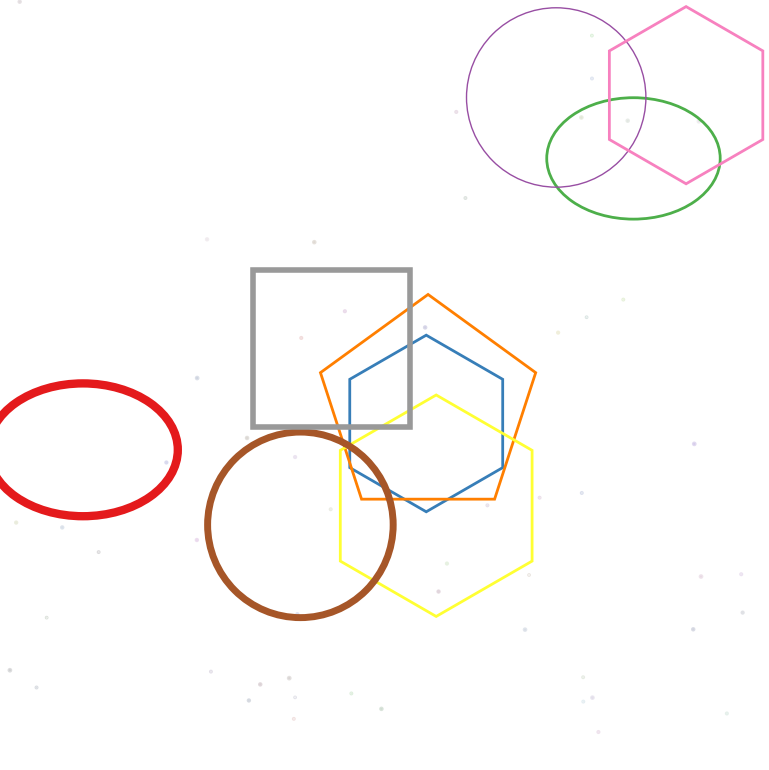[{"shape": "oval", "thickness": 3, "radius": 0.62, "center": [0.108, 0.416]}, {"shape": "hexagon", "thickness": 1, "radius": 0.57, "center": [0.554, 0.45]}, {"shape": "oval", "thickness": 1, "radius": 0.56, "center": [0.823, 0.794]}, {"shape": "circle", "thickness": 0.5, "radius": 0.58, "center": [0.722, 0.873]}, {"shape": "pentagon", "thickness": 1, "radius": 0.73, "center": [0.556, 0.471]}, {"shape": "hexagon", "thickness": 1, "radius": 0.72, "center": [0.566, 0.343]}, {"shape": "circle", "thickness": 2.5, "radius": 0.6, "center": [0.39, 0.318]}, {"shape": "hexagon", "thickness": 1, "radius": 0.58, "center": [0.891, 0.876]}, {"shape": "square", "thickness": 2, "radius": 0.51, "center": [0.431, 0.548]}]